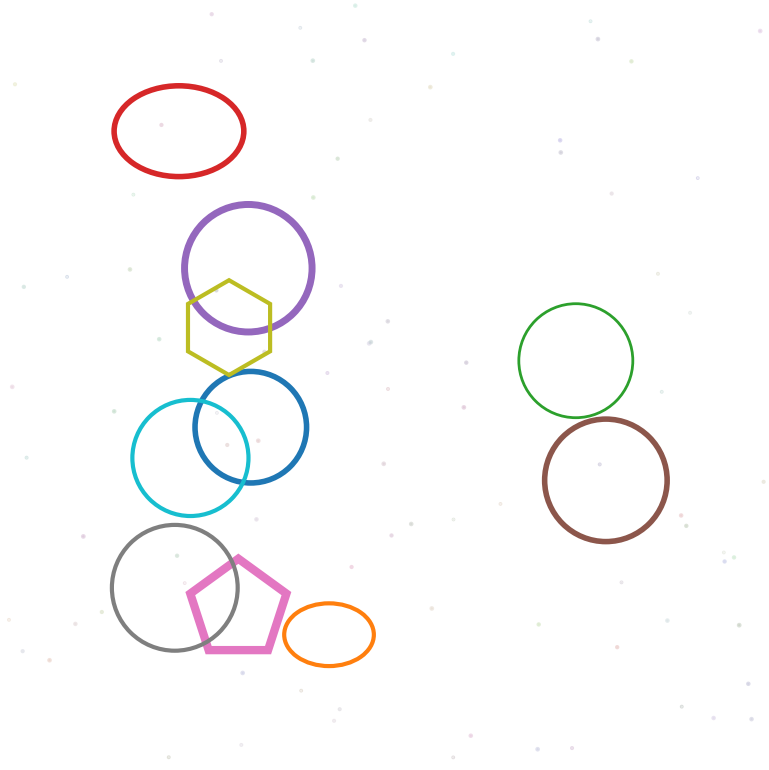[{"shape": "circle", "thickness": 2, "radius": 0.36, "center": [0.326, 0.445]}, {"shape": "oval", "thickness": 1.5, "radius": 0.29, "center": [0.427, 0.176]}, {"shape": "circle", "thickness": 1, "radius": 0.37, "center": [0.748, 0.532]}, {"shape": "oval", "thickness": 2, "radius": 0.42, "center": [0.232, 0.83]}, {"shape": "circle", "thickness": 2.5, "radius": 0.41, "center": [0.322, 0.652]}, {"shape": "circle", "thickness": 2, "radius": 0.4, "center": [0.787, 0.376]}, {"shape": "pentagon", "thickness": 3, "radius": 0.33, "center": [0.31, 0.209]}, {"shape": "circle", "thickness": 1.5, "radius": 0.41, "center": [0.227, 0.237]}, {"shape": "hexagon", "thickness": 1.5, "radius": 0.31, "center": [0.297, 0.574]}, {"shape": "circle", "thickness": 1.5, "radius": 0.38, "center": [0.247, 0.405]}]